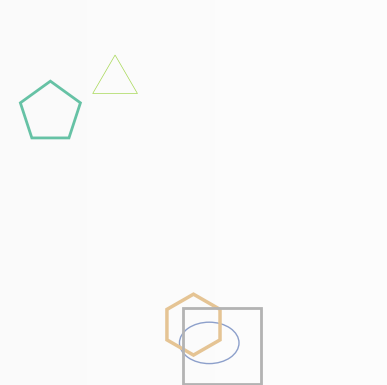[{"shape": "pentagon", "thickness": 2, "radius": 0.41, "center": [0.13, 0.708]}, {"shape": "oval", "thickness": 1, "radius": 0.38, "center": [0.54, 0.109]}, {"shape": "triangle", "thickness": 0.5, "radius": 0.33, "center": [0.297, 0.79]}, {"shape": "hexagon", "thickness": 2.5, "radius": 0.4, "center": [0.499, 0.157]}, {"shape": "square", "thickness": 2, "radius": 0.5, "center": [0.573, 0.101]}]